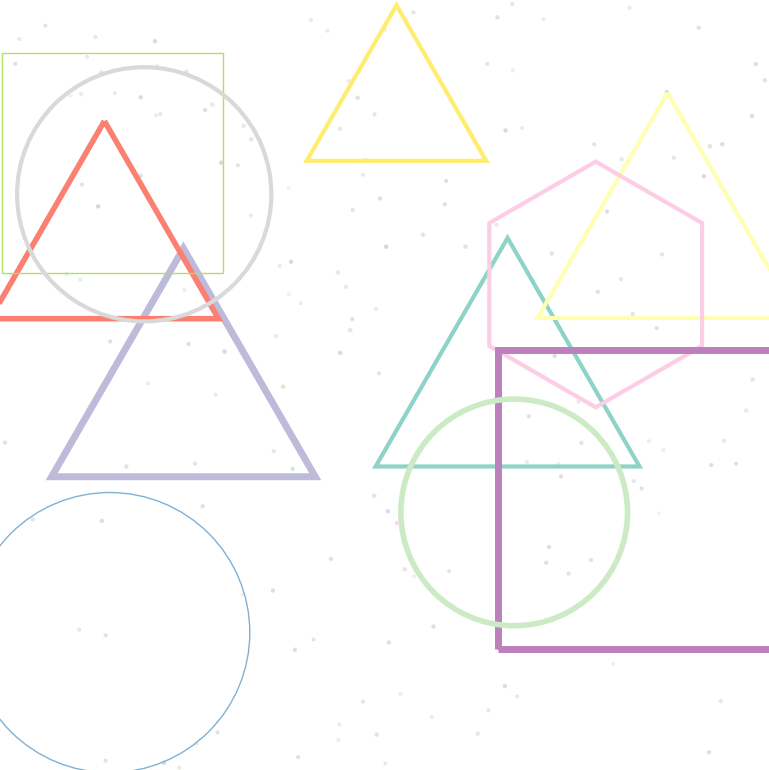[{"shape": "triangle", "thickness": 1.5, "radius": 0.99, "center": [0.659, 0.493]}, {"shape": "triangle", "thickness": 1.5, "radius": 0.97, "center": [0.867, 0.685]}, {"shape": "triangle", "thickness": 2.5, "radius": 0.99, "center": [0.238, 0.48]}, {"shape": "triangle", "thickness": 2, "radius": 0.86, "center": [0.136, 0.672]}, {"shape": "circle", "thickness": 0.5, "radius": 0.91, "center": [0.143, 0.178]}, {"shape": "square", "thickness": 0.5, "radius": 0.72, "center": [0.146, 0.788]}, {"shape": "hexagon", "thickness": 1.5, "radius": 0.8, "center": [0.774, 0.631]}, {"shape": "circle", "thickness": 1.5, "radius": 0.83, "center": [0.187, 0.748]}, {"shape": "square", "thickness": 2.5, "radius": 0.97, "center": [0.841, 0.351]}, {"shape": "circle", "thickness": 2, "radius": 0.74, "center": [0.668, 0.335]}, {"shape": "triangle", "thickness": 1.5, "radius": 0.67, "center": [0.515, 0.858]}]